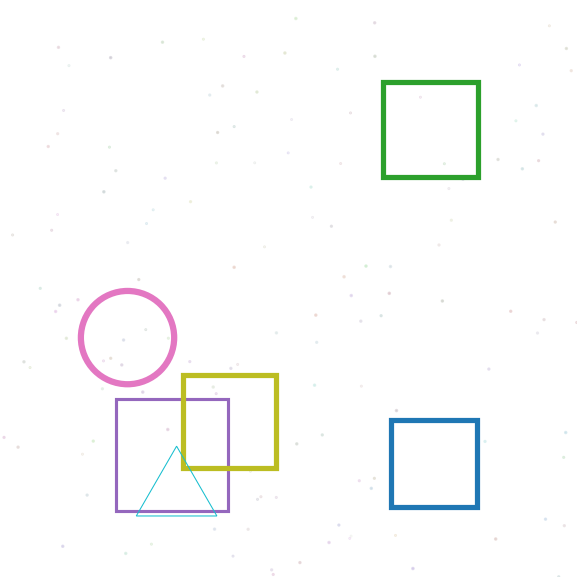[{"shape": "square", "thickness": 2.5, "radius": 0.37, "center": [0.752, 0.197]}, {"shape": "square", "thickness": 2.5, "radius": 0.41, "center": [0.746, 0.776]}, {"shape": "square", "thickness": 1.5, "radius": 0.48, "center": [0.297, 0.211]}, {"shape": "circle", "thickness": 3, "radius": 0.4, "center": [0.221, 0.415]}, {"shape": "square", "thickness": 2.5, "radius": 0.4, "center": [0.398, 0.269]}, {"shape": "triangle", "thickness": 0.5, "radius": 0.4, "center": [0.306, 0.146]}]